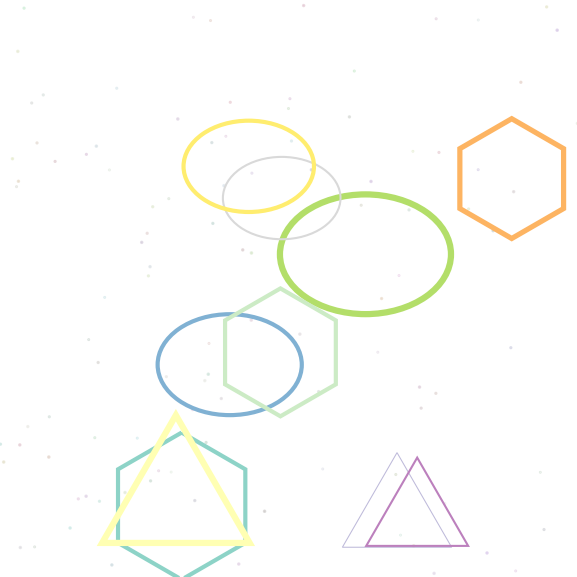[{"shape": "hexagon", "thickness": 2, "radius": 0.64, "center": [0.315, 0.123]}, {"shape": "triangle", "thickness": 3, "radius": 0.74, "center": [0.305, 0.133]}, {"shape": "triangle", "thickness": 0.5, "radius": 0.55, "center": [0.687, 0.106]}, {"shape": "oval", "thickness": 2, "radius": 0.62, "center": [0.398, 0.368]}, {"shape": "hexagon", "thickness": 2.5, "radius": 0.52, "center": [0.886, 0.69]}, {"shape": "oval", "thickness": 3, "radius": 0.74, "center": [0.633, 0.559]}, {"shape": "oval", "thickness": 1, "radius": 0.51, "center": [0.488, 0.656]}, {"shape": "triangle", "thickness": 1, "radius": 0.51, "center": [0.722, 0.105]}, {"shape": "hexagon", "thickness": 2, "radius": 0.55, "center": [0.486, 0.389]}, {"shape": "oval", "thickness": 2, "radius": 0.56, "center": [0.431, 0.711]}]